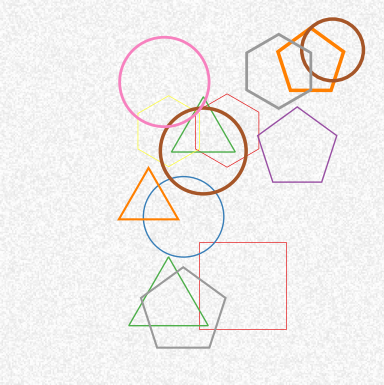[{"shape": "square", "thickness": 0.5, "radius": 0.57, "center": [0.63, 0.259]}, {"shape": "hexagon", "thickness": 0.5, "radius": 0.48, "center": [0.59, 0.661]}, {"shape": "circle", "thickness": 1, "radius": 0.52, "center": [0.477, 0.437]}, {"shape": "triangle", "thickness": 1, "radius": 0.6, "center": [0.438, 0.214]}, {"shape": "triangle", "thickness": 1, "radius": 0.48, "center": [0.528, 0.653]}, {"shape": "pentagon", "thickness": 1, "radius": 0.54, "center": [0.772, 0.614]}, {"shape": "triangle", "thickness": 1.5, "radius": 0.45, "center": [0.386, 0.475]}, {"shape": "pentagon", "thickness": 2.5, "radius": 0.45, "center": [0.807, 0.838]}, {"shape": "hexagon", "thickness": 0.5, "radius": 0.46, "center": [0.438, 0.659]}, {"shape": "circle", "thickness": 2.5, "radius": 0.56, "center": [0.528, 0.608]}, {"shape": "circle", "thickness": 2.5, "radius": 0.4, "center": [0.864, 0.87]}, {"shape": "circle", "thickness": 2, "radius": 0.58, "center": [0.427, 0.787]}, {"shape": "pentagon", "thickness": 1.5, "radius": 0.58, "center": [0.476, 0.19]}, {"shape": "hexagon", "thickness": 2, "radius": 0.48, "center": [0.724, 0.815]}]